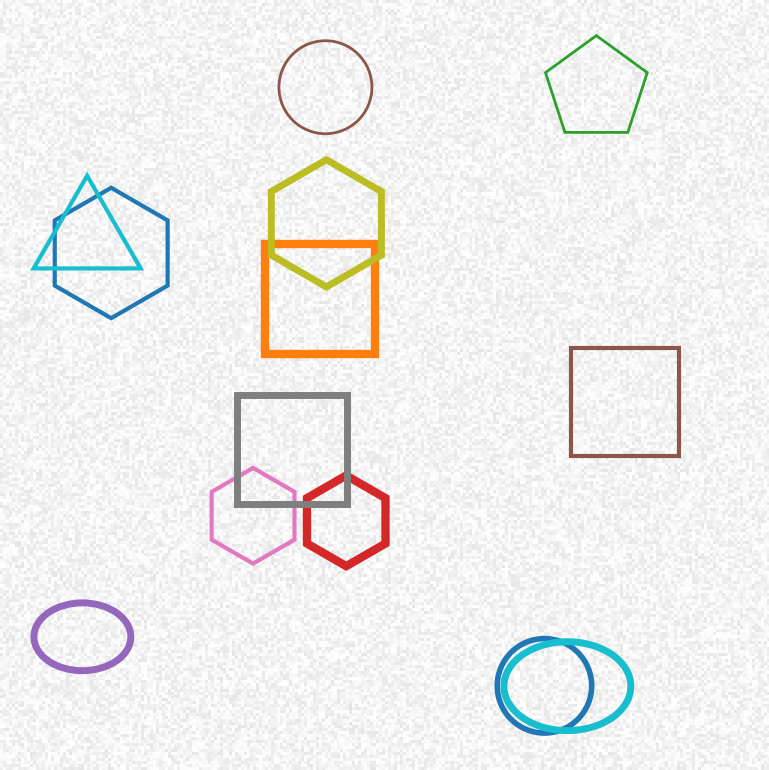[{"shape": "circle", "thickness": 2, "radius": 0.31, "center": [0.707, 0.109]}, {"shape": "hexagon", "thickness": 1.5, "radius": 0.42, "center": [0.144, 0.671]}, {"shape": "square", "thickness": 3, "radius": 0.36, "center": [0.415, 0.612]}, {"shape": "pentagon", "thickness": 1, "radius": 0.35, "center": [0.775, 0.884]}, {"shape": "hexagon", "thickness": 3, "radius": 0.29, "center": [0.45, 0.324]}, {"shape": "oval", "thickness": 2.5, "radius": 0.31, "center": [0.107, 0.173]}, {"shape": "circle", "thickness": 1, "radius": 0.3, "center": [0.423, 0.887]}, {"shape": "square", "thickness": 1.5, "radius": 0.35, "center": [0.812, 0.478]}, {"shape": "hexagon", "thickness": 1.5, "radius": 0.31, "center": [0.329, 0.33]}, {"shape": "square", "thickness": 2.5, "radius": 0.36, "center": [0.379, 0.416]}, {"shape": "hexagon", "thickness": 2.5, "radius": 0.41, "center": [0.424, 0.71]}, {"shape": "oval", "thickness": 2.5, "radius": 0.41, "center": [0.737, 0.109]}, {"shape": "triangle", "thickness": 1.5, "radius": 0.4, "center": [0.113, 0.691]}]